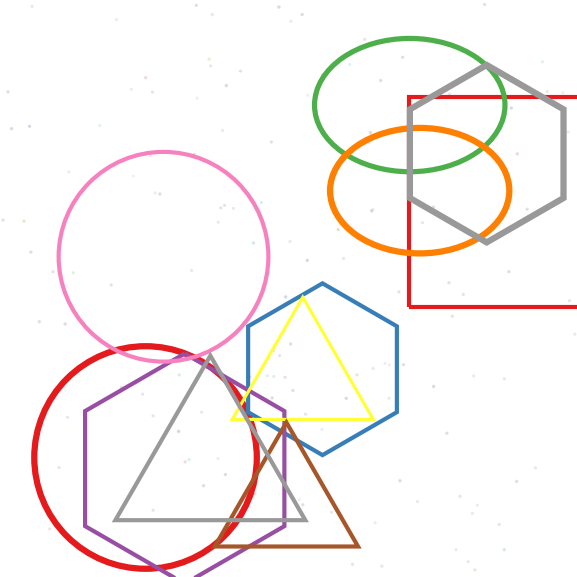[{"shape": "circle", "thickness": 3, "radius": 0.96, "center": [0.252, 0.207]}, {"shape": "square", "thickness": 2, "radius": 0.91, "center": [0.89, 0.65]}, {"shape": "hexagon", "thickness": 2, "radius": 0.74, "center": [0.558, 0.36]}, {"shape": "oval", "thickness": 2.5, "radius": 0.82, "center": [0.71, 0.817]}, {"shape": "hexagon", "thickness": 2, "radius": 1.0, "center": [0.32, 0.188]}, {"shape": "oval", "thickness": 3, "radius": 0.78, "center": [0.727, 0.669]}, {"shape": "triangle", "thickness": 1.5, "radius": 0.71, "center": [0.524, 0.343]}, {"shape": "triangle", "thickness": 2, "radius": 0.72, "center": [0.496, 0.124]}, {"shape": "circle", "thickness": 2, "radius": 0.91, "center": [0.283, 0.555]}, {"shape": "triangle", "thickness": 2, "radius": 0.95, "center": [0.364, 0.193]}, {"shape": "hexagon", "thickness": 3, "radius": 0.77, "center": [0.843, 0.733]}]